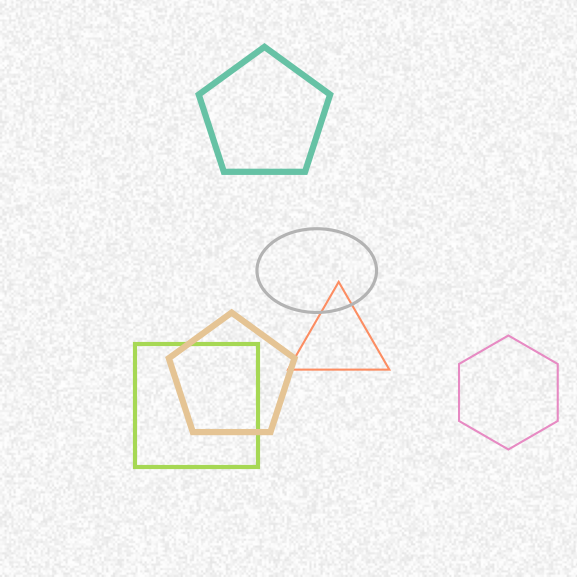[{"shape": "pentagon", "thickness": 3, "radius": 0.6, "center": [0.458, 0.798]}, {"shape": "triangle", "thickness": 1, "radius": 0.51, "center": [0.586, 0.41]}, {"shape": "hexagon", "thickness": 1, "radius": 0.49, "center": [0.88, 0.32]}, {"shape": "square", "thickness": 2, "radius": 0.53, "center": [0.341, 0.297]}, {"shape": "pentagon", "thickness": 3, "radius": 0.57, "center": [0.401, 0.343]}, {"shape": "oval", "thickness": 1.5, "radius": 0.52, "center": [0.548, 0.531]}]